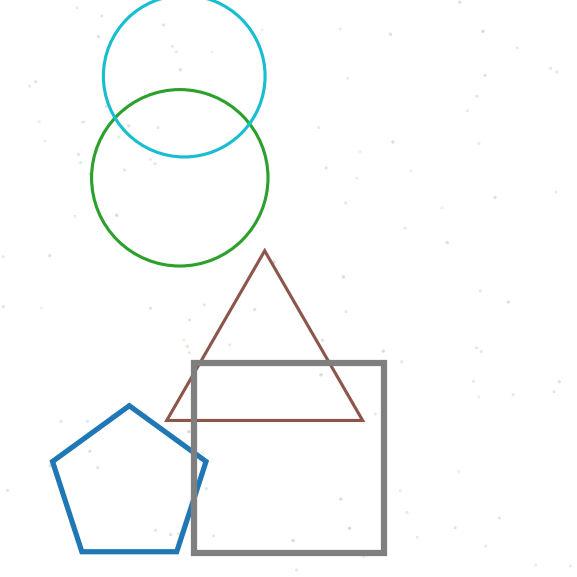[{"shape": "pentagon", "thickness": 2.5, "radius": 0.7, "center": [0.224, 0.157]}, {"shape": "circle", "thickness": 1.5, "radius": 0.76, "center": [0.311, 0.691]}, {"shape": "triangle", "thickness": 1.5, "radius": 0.98, "center": [0.458, 0.369]}, {"shape": "square", "thickness": 3, "radius": 0.82, "center": [0.501, 0.205]}, {"shape": "circle", "thickness": 1.5, "radius": 0.7, "center": [0.319, 0.867]}]